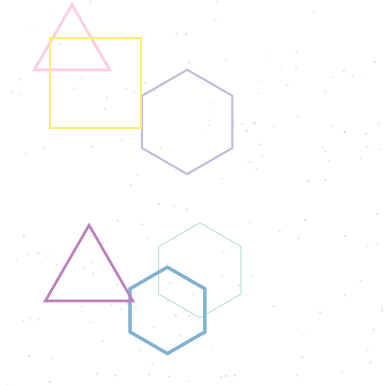[{"shape": "hexagon", "thickness": 0.5, "radius": 0.62, "center": [0.519, 0.298]}, {"shape": "hexagon", "thickness": 1.5, "radius": 0.68, "center": [0.486, 0.683]}, {"shape": "hexagon", "thickness": 2.5, "radius": 0.56, "center": [0.435, 0.194]}, {"shape": "triangle", "thickness": 2, "radius": 0.56, "center": [0.187, 0.875]}, {"shape": "triangle", "thickness": 2, "radius": 0.66, "center": [0.231, 0.284]}, {"shape": "square", "thickness": 1.5, "radius": 0.59, "center": [0.248, 0.784]}]